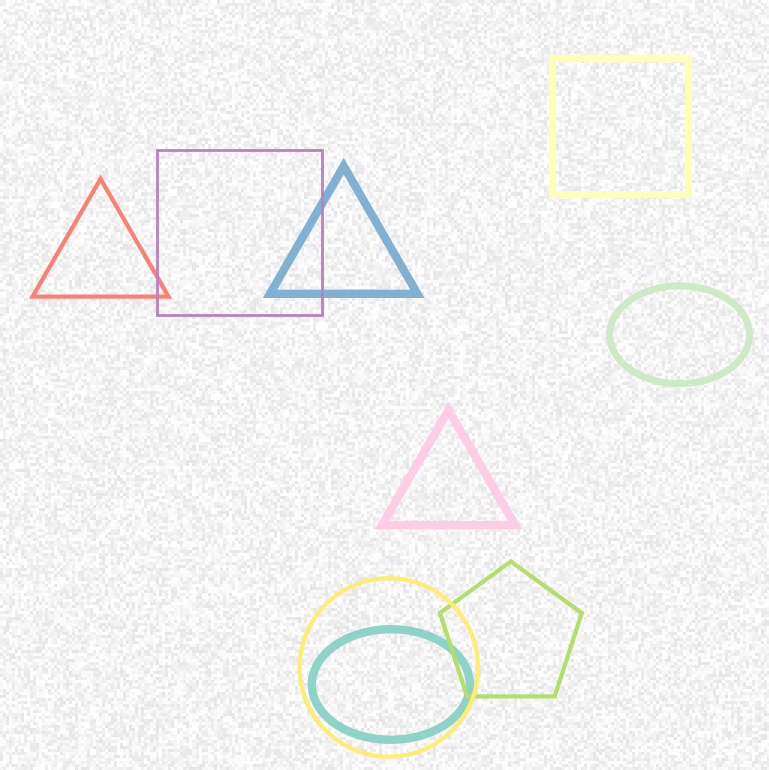[{"shape": "oval", "thickness": 3, "radius": 0.51, "center": [0.508, 0.111]}, {"shape": "square", "thickness": 2.5, "radius": 0.44, "center": [0.805, 0.837]}, {"shape": "triangle", "thickness": 1.5, "radius": 0.51, "center": [0.131, 0.666]}, {"shape": "triangle", "thickness": 3, "radius": 0.55, "center": [0.446, 0.674]}, {"shape": "pentagon", "thickness": 1.5, "radius": 0.48, "center": [0.663, 0.174]}, {"shape": "triangle", "thickness": 3, "radius": 0.5, "center": [0.582, 0.368]}, {"shape": "square", "thickness": 1, "radius": 0.54, "center": [0.311, 0.698]}, {"shape": "oval", "thickness": 2.5, "radius": 0.45, "center": [0.883, 0.565]}, {"shape": "circle", "thickness": 1.5, "radius": 0.58, "center": [0.505, 0.133]}]